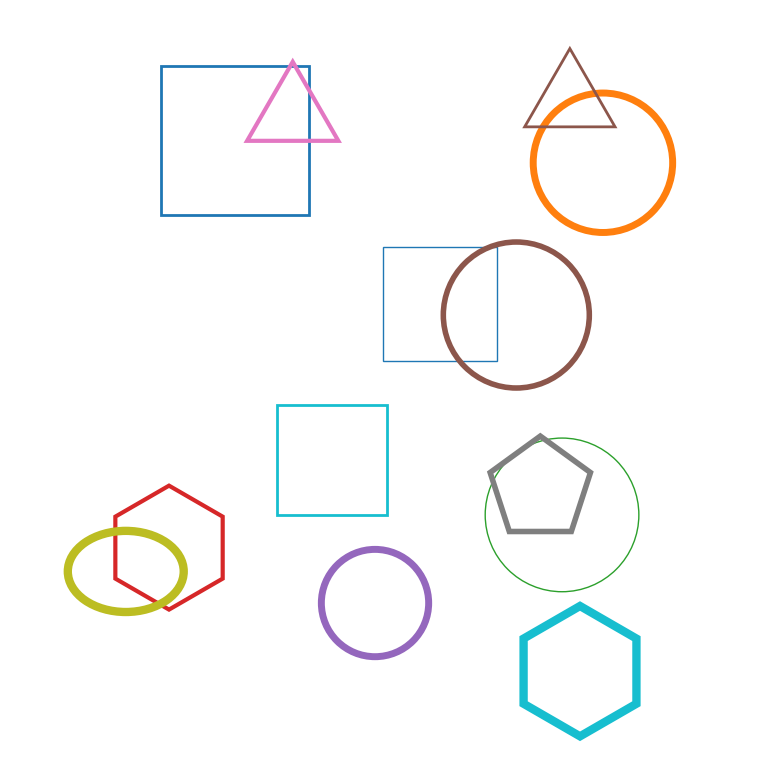[{"shape": "square", "thickness": 0.5, "radius": 0.37, "center": [0.571, 0.605]}, {"shape": "square", "thickness": 1, "radius": 0.48, "center": [0.305, 0.818]}, {"shape": "circle", "thickness": 2.5, "radius": 0.45, "center": [0.783, 0.789]}, {"shape": "circle", "thickness": 0.5, "radius": 0.5, "center": [0.73, 0.331]}, {"shape": "hexagon", "thickness": 1.5, "radius": 0.4, "center": [0.22, 0.289]}, {"shape": "circle", "thickness": 2.5, "radius": 0.35, "center": [0.487, 0.217]}, {"shape": "circle", "thickness": 2, "radius": 0.47, "center": [0.671, 0.591]}, {"shape": "triangle", "thickness": 1, "radius": 0.34, "center": [0.74, 0.869]}, {"shape": "triangle", "thickness": 1.5, "radius": 0.34, "center": [0.38, 0.851]}, {"shape": "pentagon", "thickness": 2, "radius": 0.34, "center": [0.702, 0.365]}, {"shape": "oval", "thickness": 3, "radius": 0.38, "center": [0.163, 0.258]}, {"shape": "square", "thickness": 1, "radius": 0.36, "center": [0.431, 0.403]}, {"shape": "hexagon", "thickness": 3, "radius": 0.42, "center": [0.753, 0.128]}]